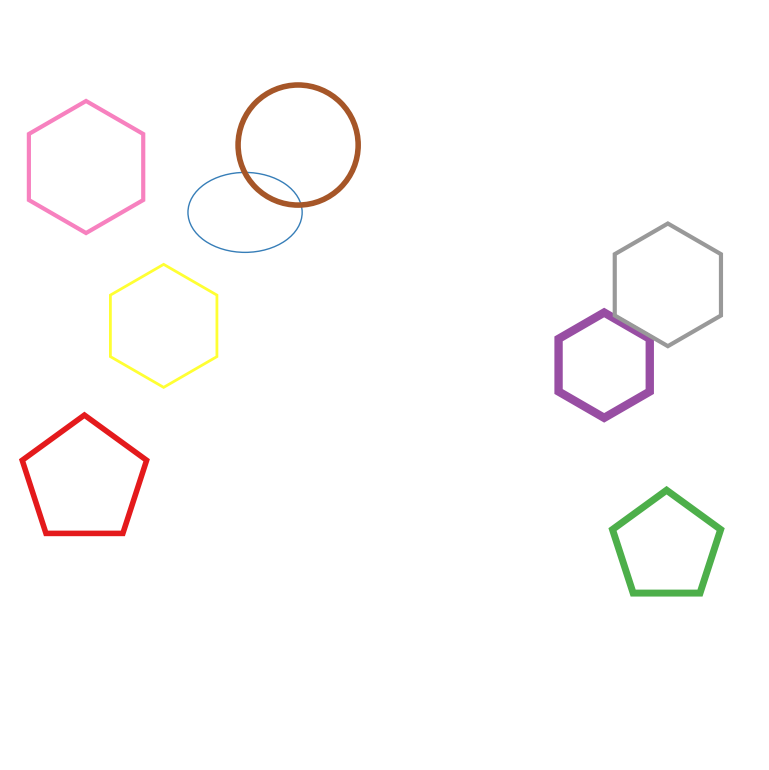[{"shape": "pentagon", "thickness": 2, "radius": 0.42, "center": [0.11, 0.376]}, {"shape": "oval", "thickness": 0.5, "radius": 0.37, "center": [0.318, 0.724]}, {"shape": "pentagon", "thickness": 2.5, "radius": 0.37, "center": [0.866, 0.29]}, {"shape": "hexagon", "thickness": 3, "radius": 0.34, "center": [0.785, 0.526]}, {"shape": "hexagon", "thickness": 1, "radius": 0.4, "center": [0.213, 0.577]}, {"shape": "circle", "thickness": 2, "radius": 0.39, "center": [0.387, 0.812]}, {"shape": "hexagon", "thickness": 1.5, "radius": 0.43, "center": [0.112, 0.783]}, {"shape": "hexagon", "thickness": 1.5, "radius": 0.4, "center": [0.867, 0.63]}]